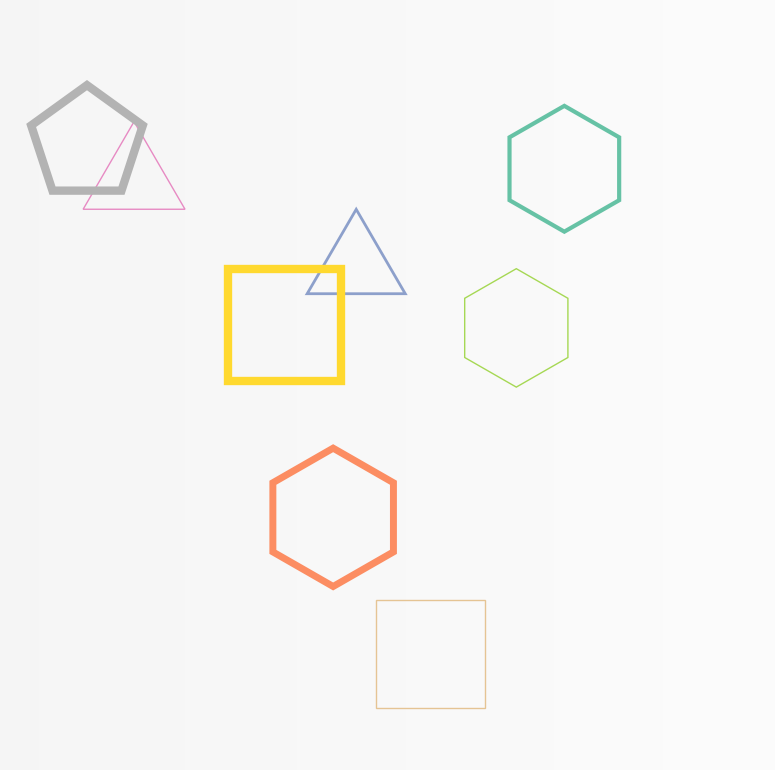[{"shape": "hexagon", "thickness": 1.5, "radius": 0.41, "center": [0.728, 0.781]}, {"shape": "hexagon", "thickness": 2.5, "radius": 0.45, "center": [0.43, 0.328]}, {"shape": "triangle", "thickness": 1, "radius": 0.37, "center": [0.46, 0.655]}, {"shape": "triangle", "thickness": 0.5, "radius": 0.38, "center": [0.173, 0.766]}, {"shape": "hexagon", "thickness": 0.5, "radius": 0.38, "center": [0.666, 0.574]}, {"shape": "square", "thickness": 3, "radius": 0.36, "center": [0.368, 0.578]}, {"shape": "square", "thickness": 0.5, "radius": 0.35, "center": [0.555, 0.15]}, {"shape": "pentagon", "thickness": 3, "radius": 0.38, "center": [0.112, 0.814]}]